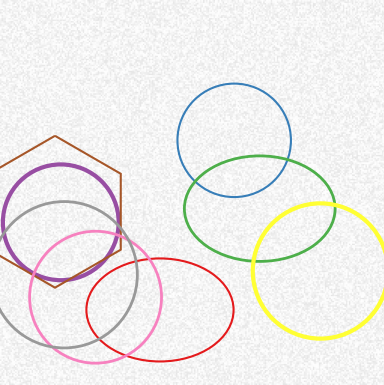[{"shape": "oval", "thickness": 1.5, "radius": 0.96, "center": [0.416, 0.195]}, {"shape": "circle", "thickness": 1.5, "radius": 0.74, "center": [0.608, 0.635]}, {"shape": "oval", "thickness": 2, "radius": 0.98, "center": [0.675, 0.458]}, {"shape": "circle", "thickness": 3, "radius": 0.75, "center": [0.158, 0.423]}, {"shape": "circle", "thickness": 3, "radius": 0.88, "center": [0.832, 0.296]}, {"shape": "hexagon", "thickness": 1.5, "radius": 0.99, "center": [0.143, 0.45]}, {"shape": "circle", "thickness": 2, "radius": 0.86, "center": [0.248, 0.228]}, {"shape": "circle", "thickness": 2, "radius": 0.95, "center": [0.167, 0.286]}]